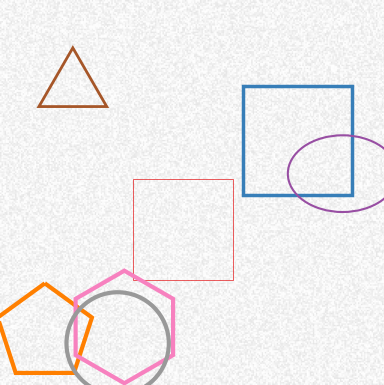[{"shape": "square", "thickness": 0.5, "radius": 0.65, "center": [0.475, 0.404]}, {"shape": "square", "thickness": 2.5, "radius": 0.71, "center": [0.772, 0.635]}, {"shape": "oval", "thickness": 1.5, "radius": 0.71, "center": [0.89, 0.549]}, {"shape": "pentagon", "thickness": 3, "radius": 0.64, "center": [0.116, 0.135]}, {"shape": "triangle", "thickness": 2, "radius": 0.51, "center": [0.189, 0.774]}, {"shape": "hexagon", "thickness": 3, "radius": 0.73, "center": [0.323, 0.151]}, {"shape": "circle", "thickness": 3, "radius": 0.66, "center": [0.306, 0.108]}]